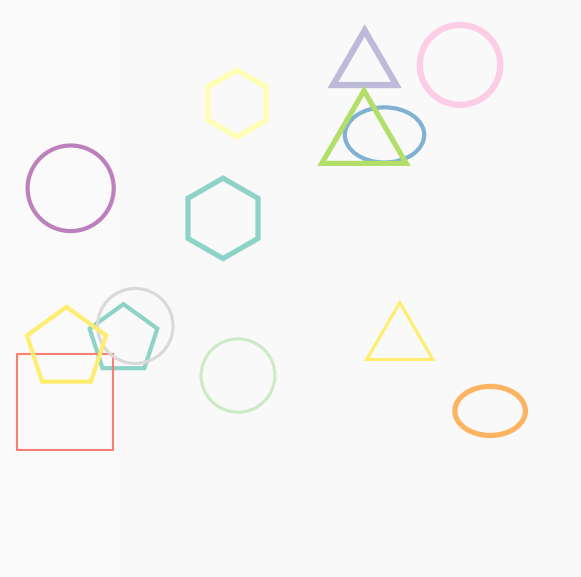[{"shape": "hexagon", "thickness": 2.5, "radius": 0.35, "center": [0.384, 0.621]}, {"shape": "pentagon", "thickness": 2, "radius": 0.31, "center": [0.212, 0.411]}, {"shape": "hexagon", "thickness": 2.5, "radius": 0.29, "center": [0.408, 0.82]}, {"shape": "triangle", "thickness": 3, "radius": 0.32, "center": [0.627, 0.883]}, {"shape": "square", "thickness": 1, "radius": 0.41, "center": [0.112, 0.303]}, {"shape": "oval", "thickness": 2, "radius": 0.34, "center": [0.662, 0.765]}, {"shape": "oval", "thickness": 2.5, "radius": 0.3, "center": [0.843, 0.288]}, {"shape": "triangle", "thickness": 2.5, "radius": 0.42, "center": [0.626, 0.758]}, {"shape": "circle", "thickness": 3, "radius": 0.35, "center": [0.791, 0.887]}, {"shape": "circle", "thickness": 1.5, "radius": 0.32, "center": [0.233, 0.435]}, {"shape": "circle", "thickness": 2, "radius": 0.37, "center": [0.122, 0.673]}, {"shape": "circle", "thickness": 1.5, "radius": 0.32, "center": [0.409, 0.349]}, {"shape": "pentagon", "thickness": 2, "radius": 0.36, "center": [0.114, 0.396]}, {"shape": "triangle", "thickness": 1.5, "radius": 0.33, "center": [0.688, 0.409]}]